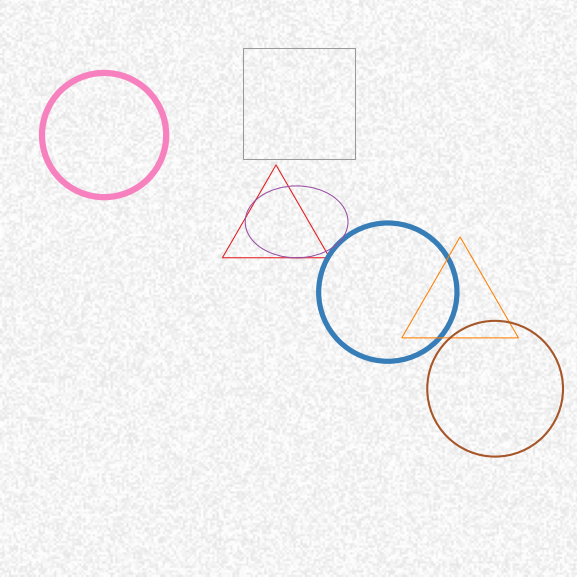[{"shape": "triangle", "thickness": 0.5, "radius": 0.54, "center": [0.478, 0.606]}, {"shape": "circle", "thickness": 2.5, "radius": 0.6, "center": [0.672, 0.493]}, {"shape": "oval", "thickness": 0.5, "radius": 0.44, "center": [0.514, 0.615]}, {"shape": "triangle", "thickness": 0.5, "radius": 0.58, "center": [0.797, 0.472]}, {"shape": "circle", "thickness": 1, "radius": 0.59, "center": [0.857, 0.326]}, {"shape": "circle", "thickness": 3, "radius": 0.54, "center": [0.18, 0.765]}, {"shape": "square", "thickness": 0.5, "radius": 0.48, "center": [0.518, 0.82]}]